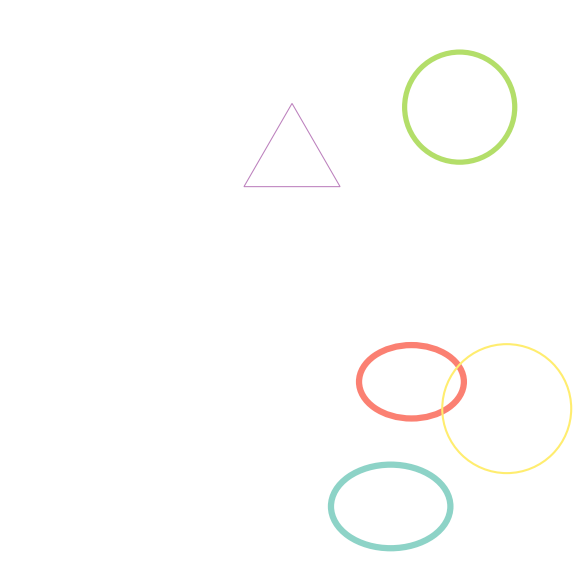[{"shape": "oval", "thickness": 3, "radius": 0.52, "center": [0.677, 0.122]}, {"shape": "oval", "thickness": 3, "radius": 0.45, "center": [0.712, 0.338]}, {"shape": "circle", "thickness": 2.5, "radius": 0.48, "center": [0.796, 0.814]}, {"shape": "triangle", "thickness": 0.5, "radius": 0.48, "center": [0.506, 0.724]}, {"shape": "circle", "thickness": 1, "radius": 0.56, "center": [0.877, 0.292]}]